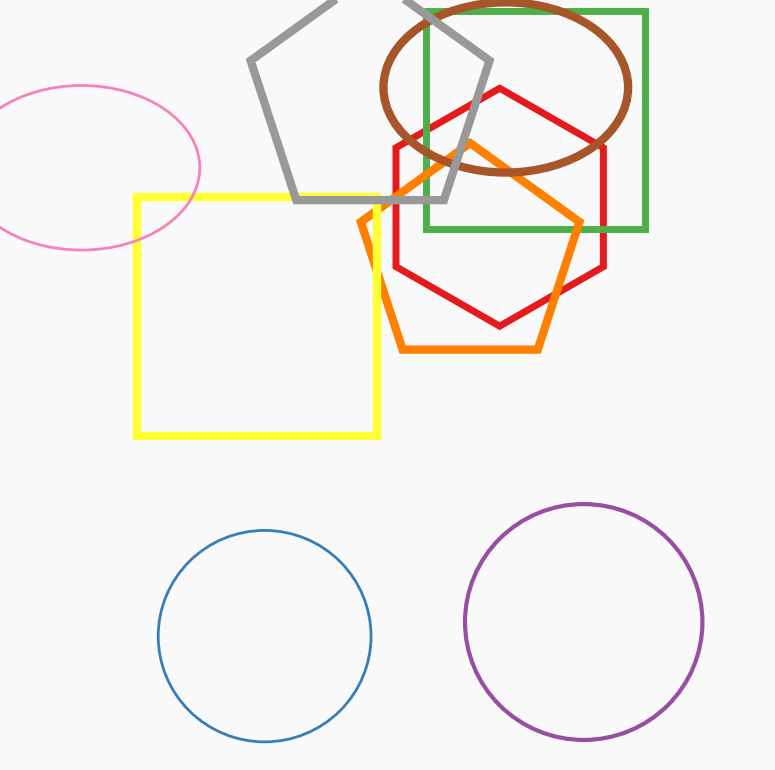[{"shape": "hexagon", "thickness": 2.5, "radius": 0.77, "center": [0.645, 0.731]}, {"shape": "circle", "thickness": 1, "radius": 0.69, "center": [0.341, 0.174]}, {"shape": "square", "thickness": 2.5, "radius": 0.71, "center": [0.691, 0.844]}, {"shape": "circle", "thickness": 1.5, "radius": 0.77, "center": [0.753, 0.192]}, {"shape": "pentagon", "thickness": 3, "radius": 0.74, "center": [0.607, 0.666]}, {"shape": "square", "thickness": 3, "radius": 0.78, "center": [0.332, 0.589]}, {"shape": "oval", "thickness": 3, "radius": 0.79, "center": [0.653, 0.886]}, {"shape": "oval", "thickness": 1, "radius": 0.76, "center": [0.105, 0.782]}, {"shape": "pentagon", "thickness": 3, "radius": 0.81, "center": [0.478, 0.871]}]